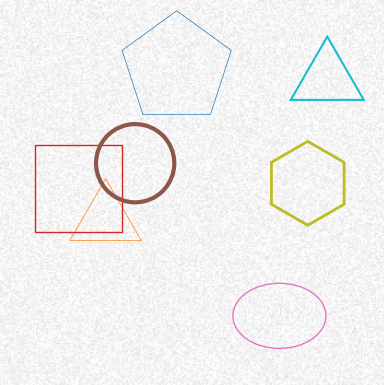[{"shape": "pentagon", "thickness": 0.5, "radius": 0.75, "center": [0.459, 0.823]}, {"shape": "triangle", "thickness": 0.5, "radius": 0.54, "center": [0.274, 0.429]}, {"shape": "square", "thickness": 1, "radius": 0.57, "center": [0.204, 0.51]}, {"shape": "circle", "thickness": 3, "radius": 0.51, "center": [0.351, 0.576]}, {"shape": "oval", "thickness": 1, "radius": 0.6, "center": [0.726, 0.18]}, {"shape": "hexagon", "thickness": 2, "radius": 0.54, "center": [0.799, 0.524]}, {"shape": "triangle", "thickness": 1.5, "radius": 0.55, "center": [0.85, 0.795]}]